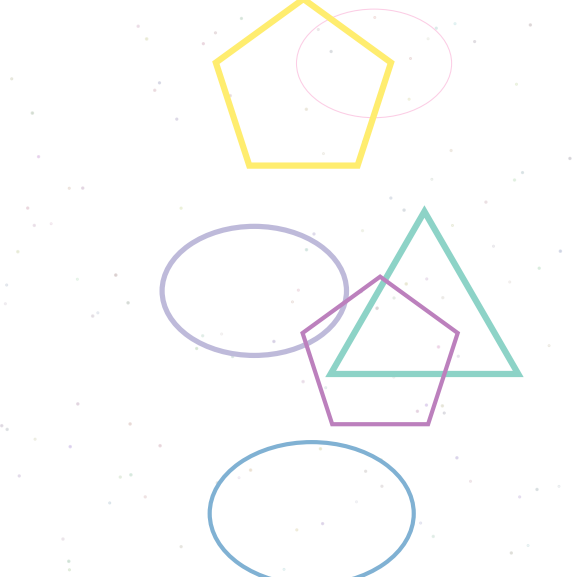[{"shape": "triangle", "thickness": 3, "radius": 0.94, "center": [0.735, 0.445]}, {"shape": "oval", "thickness": 2.5, "radius": 0.8, "center": [0.44, 0.495]}, {"shape": "oval", "thickness": 2, "radius": 0.88, "center": [0.54, 0.11]}, {"shape": "oval", "thickness": 0.5, "radius": 0.67, "center": [0.648, 0.889]}, {"shape": "pentagon", "thickness": 2, "radius": 0.71, "center": [0.658, 0.379]}, {"shape": "pentagon", "thickness": 3, "radius": 0.8, "center": [0.525, 0.841]}]